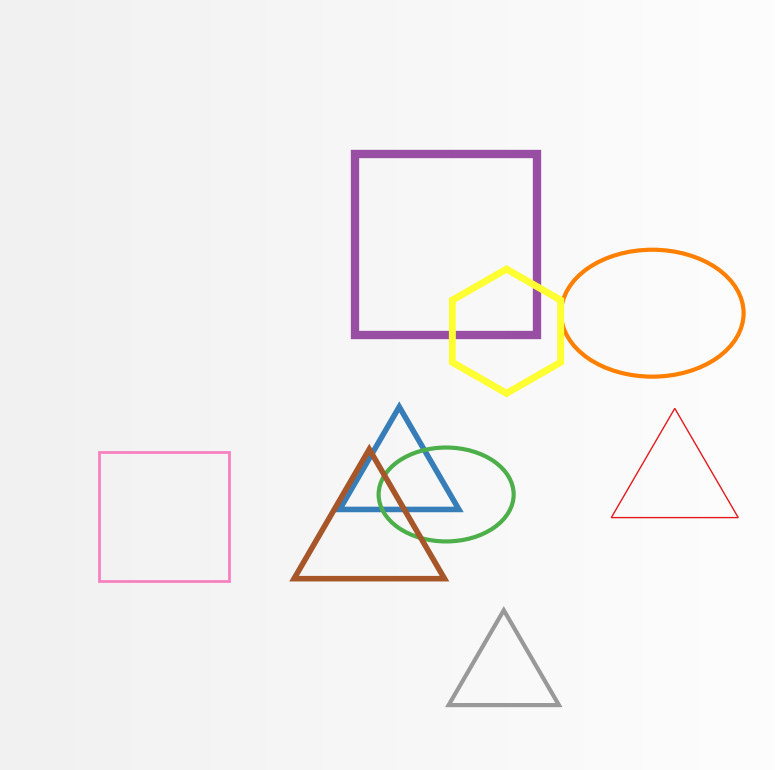[{"shape": "triangle", "thickness": 0.5, "radius": 0.47, "center": [0.871, 0.375]}, {"shape": "triangle", "thickness": 2, "radius": 0.44, "center": [0.515, 0.383]}, {"shape": "oval", "thickness": 1.5, "radius": 0.44, "center": [0.576, 0.358]}, {"shape": "square", "thickness": 3, "radius": 0.59, "center": [0.576, 0.683]}, {"shape": "oval", "thickness": 1.5, "radius": 0.59, "center": [0.842, 0.593]}, {"shape": "hexagon", "thickness": 2.5, "radius": 0.4, "center": [0.654, 0.57]}, {"shape": "triangle", "thickness": 2, "radius": 0.56, "center": [0.476, 0.305]}, {"shape": "square", "thickness": 1, "radius": 0.42, "center": [0.212, 0.329]}, {"shape": "triangle", "thickness": 1.5, "radius": 0.41, "center": [0.65, 0.125]}]